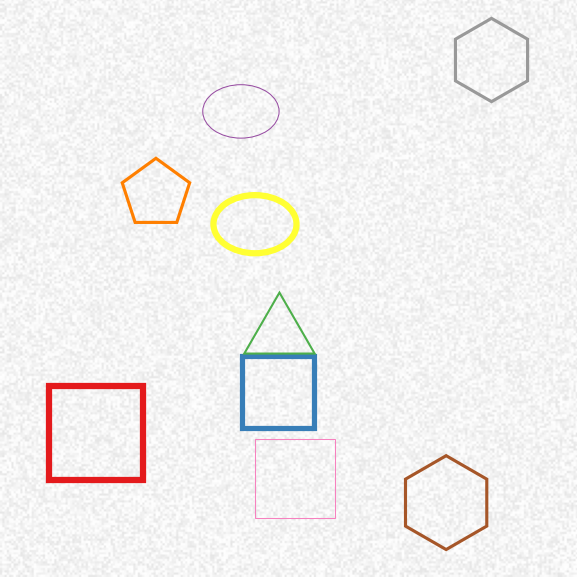[{"shape": "square", "thickness": 3, "radius": 0.41, "center": [0.166, 0.249]}, {"shape": "square", "thickness": 2.5, "radius": 0.31, "center": [0.482, 0.321]}, {"shape": "triangle", "thickness": 1, "radius": 0.35, "center": [0.484, 0.422]}, {"shape": "oval", "thickness": 0.5, "radius": 0.33, "center": [0.417, 0.806]}, {"shape": "pentagon", "thickness": 1.5, "radius": 0.31, "center": [0.27, 0.664]}, {"shape": "oval", "thickness": 3, "radius": 0.36, "center": [0.442, 0.611]}, {"shape": "hexagon", "thickness": 1.5, "radius": 0.41, "center": [0.773, 0.129]}, {"shape": "square", "thickness": 0.5, "radius": 0.34, "center": [0.511, 0.17]}, {"shape": "hexagon", "thickness": 1.5, "radius": 0.36, "center": [0.851, 0.895]}]